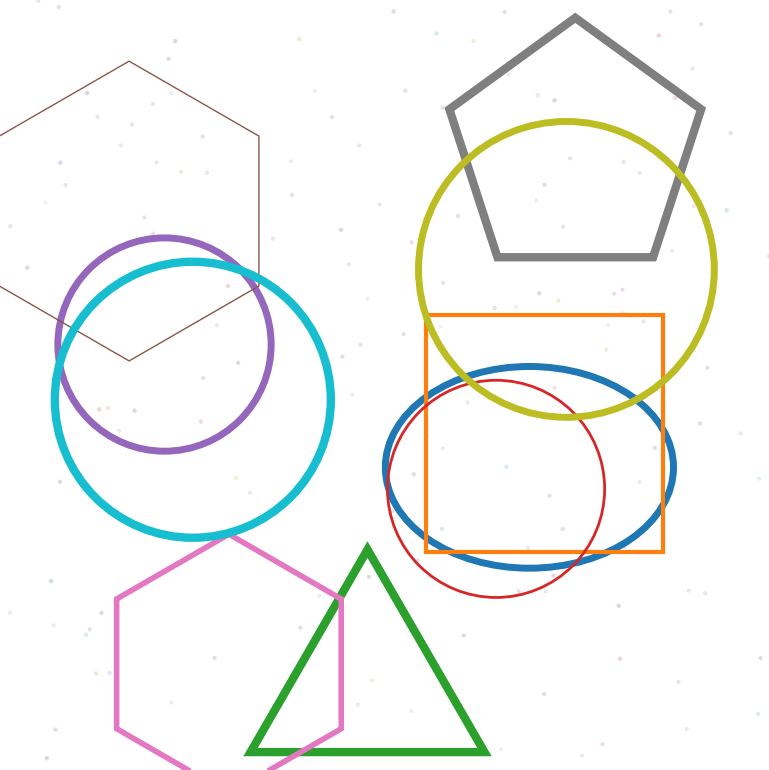[{"shape": "oval", "thickness": 2.5, "radius": 0.94, "center": [0.688, 0.393]}, {"shape": "square", "thickness": 1.5, "radius": 0.77, "center": [0.707, 0.437]}, {"shape": "triangle", "thickness": 3, "radius": 0.88, "center": [0.477, 0.111]}, {"shape": "circle", "thickness": 1, "radius": 0.71, "center": [0.644, 0.365]}, {"shape": "circle", "thickness": 2.5, "radius": 0.69, "center": [0.214, 0.553]}, {"shape": "hexagon", "thickness": 0.5, "radius": 0.97, "center": [0.168, 0.726]}, {"shape": "hexagon", "thickness": 2, "radius": 0.84, "center": [0.297, 0.138]}, {"shape": "pentagon", "thickness": 3, "radius": 0.86, "center": [0.747, 0.805]}, {"shape": "circle", "thickness": 2.5, "radius": 0.96, "center": [0.736, 0.65]}, {"shape": "circle", "thickness": 3, "radius": 0.9, "center": [0.25, 0.481]}]